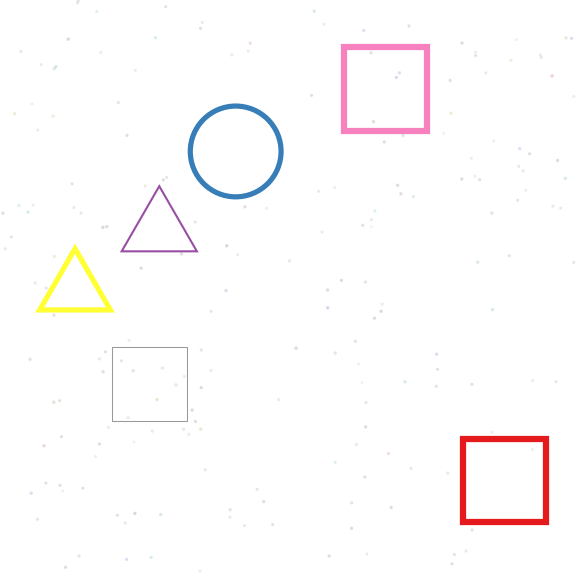[{"shape": "square", "thickness": 3, "radius": 0.36, "center": [0.873, 0.167]}, {"shape": "circle", "thickness": 2.5, "radius": 0.39, "center": [0.408, 0.737]}, {"shape": "triangle", "thickness": 1, "radius": 0.38, "center": [0.276, 0.602]}, {"shape": "triangle", "thickness": 2.5, "radius": 0.35, "center": [0.13, 0.498]}, {"shape": "square", "thickness": 3, "radius": 0.36, "center": [0.668, 0.845]}, {"shape": "square", "thickness": 0.5, "radius": 0.32, "center": [0.259, 0.334]}]